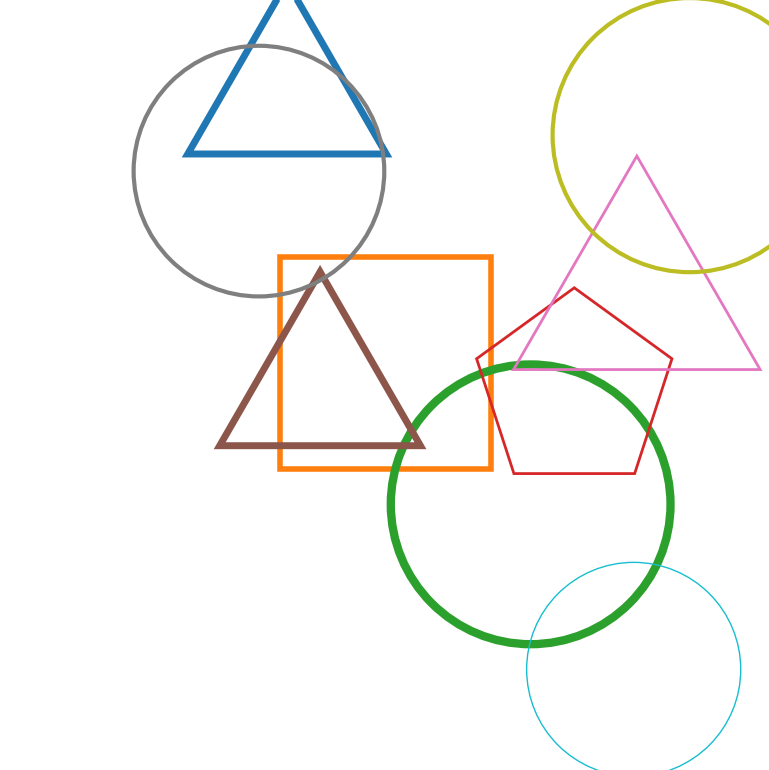[{"shape": "triangle", "thickness": 2.5, "radius": 0.74, "center": [0.373, 0.874]}, {"shape": "square", "thickness": 2, "radius": 0.69, "center": [0.501, 0.529]}, {"shape": "circle", "thickness": 3, "radius": 0.91, "center": [0.689, 0.345]}, {"shape": "pentagon", "thickness": 1, "radius": 0.67, "center": [0.746, 0.493]}, {"shape": "triangle", "thickness": 2.5, "radius": 0.75, "center": [0.416, 0.496]}, {"shape": "triangle", "thickness": 1, "radius": 0.92, "center": [0.827, 0.612]}, {"shape": "circle", "thickness": 1.5, "radius": 0.81, "center": [0.336, 0.778]}, {"shape": "circle", "thickness": 1.5, "radius": 0.89, "center": [0.896, 0.825]}, {"shape": "circle", "thickness": 0.5, "radius": 0.7, "center": [0.823, 0.131]}]